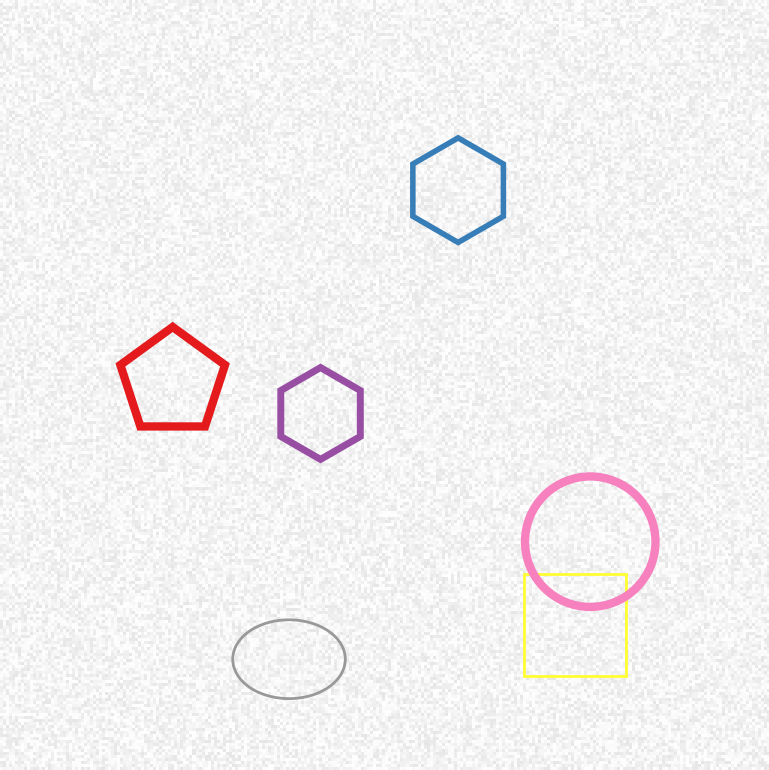[{"shape": "pentagon", "thickness": 3, "radius": 0.36, "center": [0.224, 0.504]}, {"shape": "hexagon", "thickness": 2, "radius": 0.34, "center": [0.595, 0.753]}, {"shape": "hexagon", "thickness": 2.5, "radius": 0.3, "center": [0.416, 0.463]}, {"shape": "square", "thickness": 1, "radius": 0.33, "center": [0.747, 0.188]}, {"shape": "circle", "thickness": 3, "radius": 0.42, "center": [0.767, 0.297]}, {"shape": "oval", "thickness": 1, "radius": 0.37, "center": [0.375, 0.144]}]